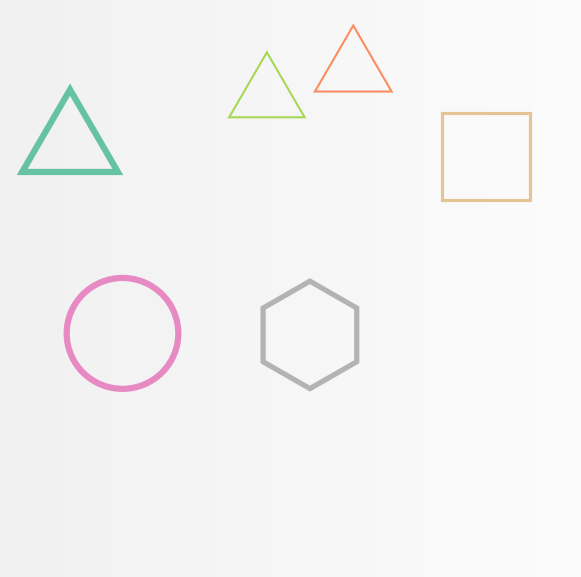[{"shape": "triangle", "thickness": 3, "radius": 0.48, "center": [0.12, 0.749]}, {"shape": "triangle", "thickness": 1, "radius": 0.38, "center": [0.608, 0.879]}, {"shape": "circle", "thickness": 3, "radius": 0.48, "center": [0.211, 0.422]}, {"shape": "triangle", "thickness": 1, "radius": 0.37, "center": [0.459, 0.834]}, {"shape": "square", "thickness": 1.5, "radius": 0.38, "center": [0.836, 0.728]}, {"shape": "hexagon", "thickness": 2.5, "radius": 0.47, "center": [0.533, 0.419]}]